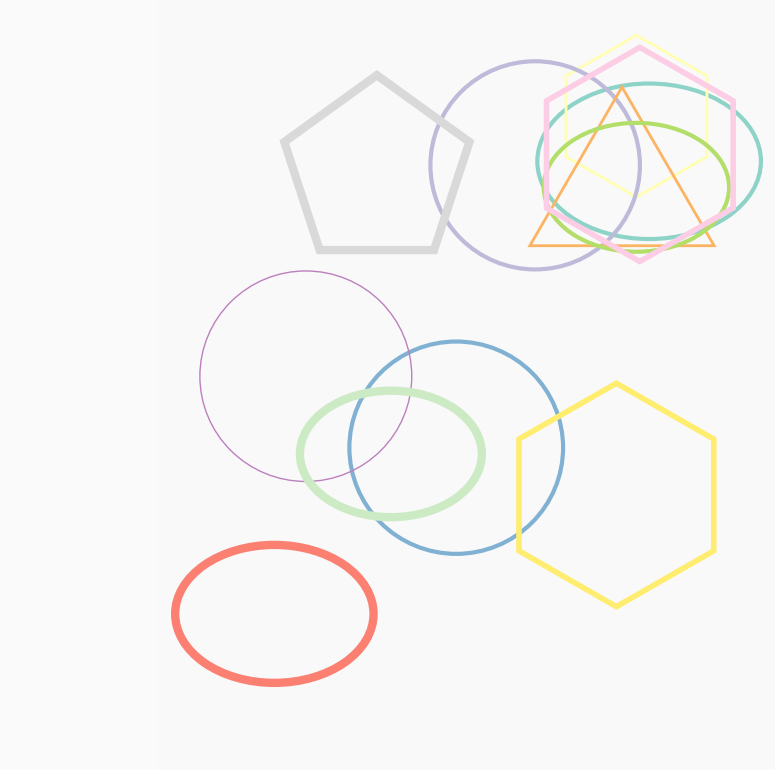[{"shape": "oval", "thickness": 1.5, "radius": 0.72, "center": [0.838, 0.791]}, {"shape": "hexagon", "thickness": 1, "radius": 0.53, "center": [0.821, 0.849]}, {"shape": "circle", "thickness": 1.5, "radius": 0.68, "center": [0.691, 0.785]}, {"shape": "oval", "thickness": 3, "radius": 0.64, "center": [0.354, 0.203]}, {"shape": "circle", "thickness": 1.5, "radius": 0.69, "center": [0.589, 0.419]}, {"shape": "triangle", "thickness": 1, "radius": 0.69, "center": [0.803, 0.75]}, {"shape": "oval", "thickness": 1.5, "radius": 0.6, "center": [0.821, 0.757]}, {"shape": "hexagon", "thickness": 2, "radius": 0.7, "center": [0.826, 0.799]}, {"shape": "pentagon", "thickness": 3, "radius": 0.63, "center": [0.486, 0.777]}, {"shape": "circle", "thickness": 0.5, "radius": 0.68, "center": [0.395, 0.511]}, {"shape": "oval", "thickness": 3, "radius": 0.59, "center": [0.504, 0.41]}, {"shape": "hexagon", "thickness": 2, "radius": 0.73, "center": [0.795, 0.357]}]